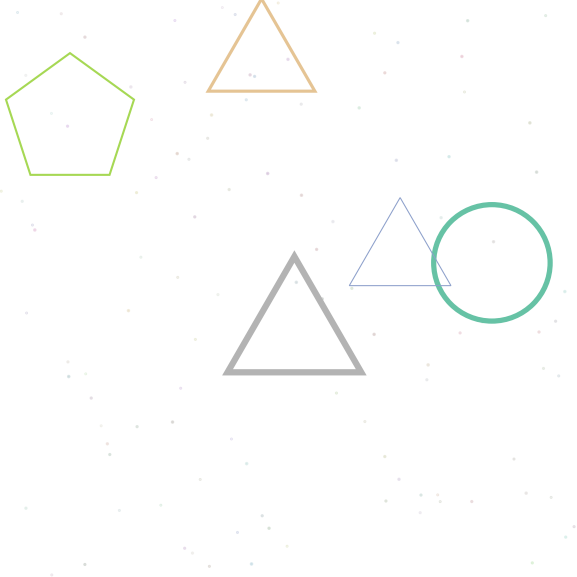[{"shape": "circle", "thickness": 2.5, "radius": 0.5, "center": [0.852, 0.544]}, {"shape": "triangle", "thickness": 0.5, "radius": 0.51, "center": [0.693, 0.555]}, {"shape": "pentagon", "thickness": 1, "radius": 0.58, "center": [0.121, 0.791]}, {"shape": "triangle", "thickness": 1.5, "radius": 0.53, "center": [0.453, 0.895]}, {"shape": "triangle", "thickness": 3, "radius": 0.67, "center": [0.51, 0.421]}]